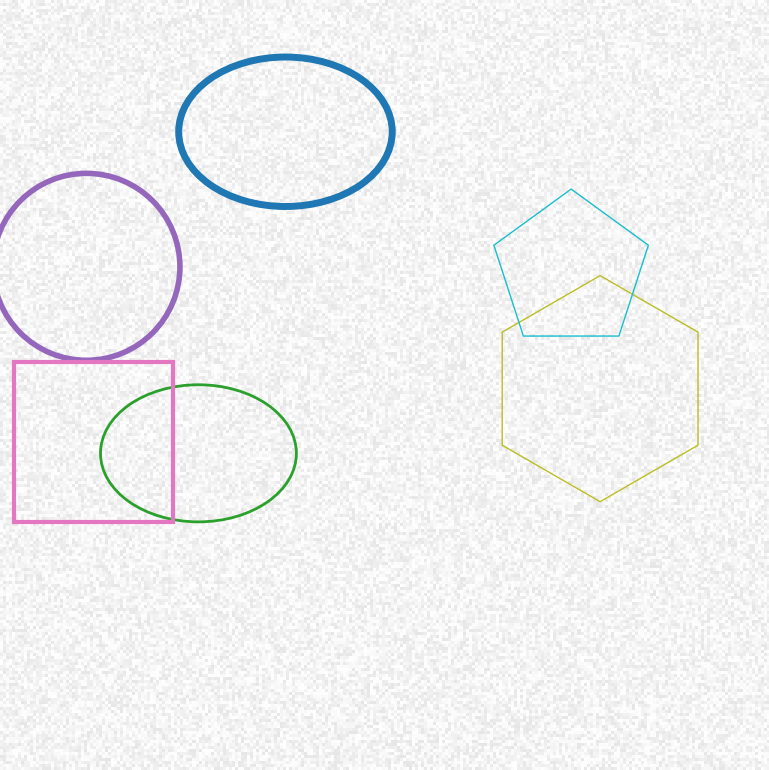[{"shape": "oval", "thickness": 2.5, "radius": 0.69, "center": [0.371, 0.829]}, {"shape": "oval", "thickness": 1, "radius": 0.64, "center": [0.258, 0.411]}, {"shape": "circle", "thickness": 2, "radius": 0.61, "center": [0.112, 0.653]}, {"shape": "square", "thickness": 1.5, "radius": 0.52, "center": [0.122, 0.426]}, {"shape": "hexagon", "thickness": 0.5, "radius": 0.73, "center": [0.779, 0.495]}, {"shape": "pentagon", "thickness": 0.5, "radius": 0.53, "center": [0.742, 0.649]}]